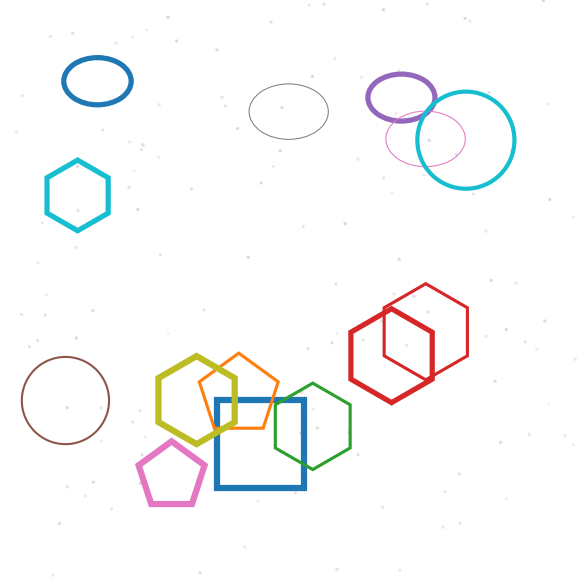[{"shape": "oval", "thickness": 2.5, "radius": 0.29, "center": [0.169, 0.858]}, {"shape": "square", "thickness": 3, "radius": 0.38, "center": [0.451, 0.23]}, {"shape": "pentagon", "thickness": 1.5, "radius": 0.36, "center": [0.413, 0.316]}, {"shape": "hexagon", "thickness": 1.5, "radius": 0.37, "center": [0.542, 0.261]}, {"shape": "hexagon", "thickness": 2.5, "radius": 0.41, "center": [0.678, 0.383]}, {"shape": "hexagon", "thickness": 1.5, "radius": 0.42, "center": [0.737, 0.425]}, {"shape": "oval", "thickness": 2.5, "radius": 0.29, "center": [0.695, 0.83]}, {"shape": "circle", "thickness": 1, "radius": 0.38, "center": [0.113, 0.306]}, {"shape": "oval", "thickness": 0.5, "radius": 0.34, "center": [0.737, 0.759]}, {"shape": "pentagon", "thickness": 3, "radius": 0.3, "center": [0.297, 0.175]}, {"shape": "oval", "thickness": 0.5, "radius": 0.34, "center": [0.5, 0.806]}, {"shape": "hexagon", "thickness": 3, "radius": 0.38, "center": [0.34, 0.306]}, {"shape": "circle", "thickness": 2, "radius": 0.42, "center": [0.807, 0.756]}, {"shape": "hexagon", "thickness": 2.5, "radius": 0.31, "center": [0.134, 0.661]}]